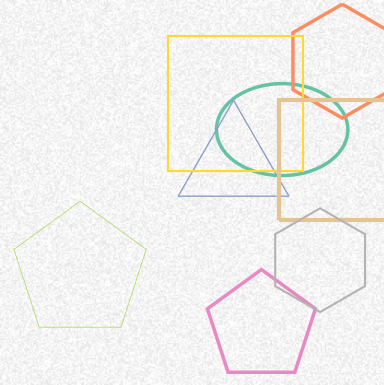[{"shape": "oval", "thickness": 2.5, "radius": 0.85, "center": [0.733, 0.663]}, {"shape": "hexagon", "thickness": 2.5, "radius": 0.74, "center": [0.889, 0.841]}, {"shape": "triangle", "thickness": 1, "radius": 0.83, "center": [0.607, 0.573]}, {"shape": "pentagon", "thickness": 2.5, "radius": 0.74, "center": [0.679, 0.152]}, {"shape": "pentagon", "thickness": 0.5, "radius": 0.9, "center": [0.208, 0.296]}, {"shape": "square", "thickness": 1.5, "radius": 0.88, "center": [0.613, 0.731]}, {"shape": "square", "thickness": 3, "radius": 0.78, "center": [0.881, 0.585]}, {"shape": "hexagon", "thickness": 1.5, "radius": 0.67, "center": [0.832, 0.324]}]